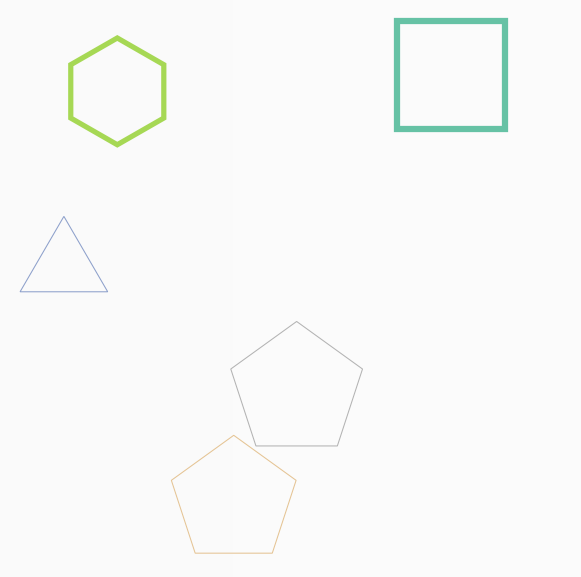[{"shape": "square", "thickness": 3, "radius": 0.46, "center": [0.776, 0.869]}, {"shape": "triangle", "thickness": 0.5, "radius": 0.44, "center": [0.11, 0.537]}, {"shape": "hexagon", "thickness": 2.5, "radius": 0.46, "center": [0.202, 0.841]}, {"shape": "pentagon", "thickness": 0.5, "radius": 0.56, "center": [0.402, 0.133]}, {"shape": "pentagon", "thickness": 0.5, "radius": 0.6, "center": [0.51, 0.323]}]